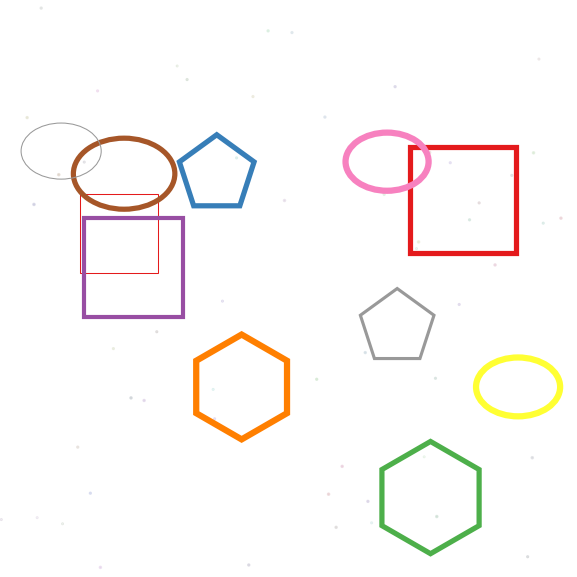[{"shape": "square", "thickness": 2.5, "radius": 0.46, "center": [0.802, 0.652]}, {"shape": "square", "thickness": 0.5, "radius": 0.34, "center": [0.206, 0.595]}, {"shape": "pentagon", "thickness": 2.5, "radius": 0.34, "center": [0.375, 0.698]}, {"shape": "hexagon", "thickness": 2.5, "radius": 0.49, "center": [0.745, 0.138]}, {"shape": "square", "thickness": 2, "radius": 0.43, "center": [0.231, 0.536]}, {"shape": "hexagon", "thickness": 3, "radius": 0.45, "center": [0.418, 0.329]}, {"shape": "oval", "thickness": 3, "radius": 0.36, "center": [0.897, 0.329]}, {"shape": "oval", "thickness": 2.5, "radius": 0.44, "center": [0.215, 0.698]}, {"shape": "oval", "thickness": 3, "radius": 0.36, "center": [0.67, 0.719]}, {"shape": "oval", "thickness": 0.5, "radius": 0.35, "center": [0.106, 0.738]}, {"shape": "pentagon", "thickness": 1.5, "radius": 0.34, "center": [0.688, 0.432]}]